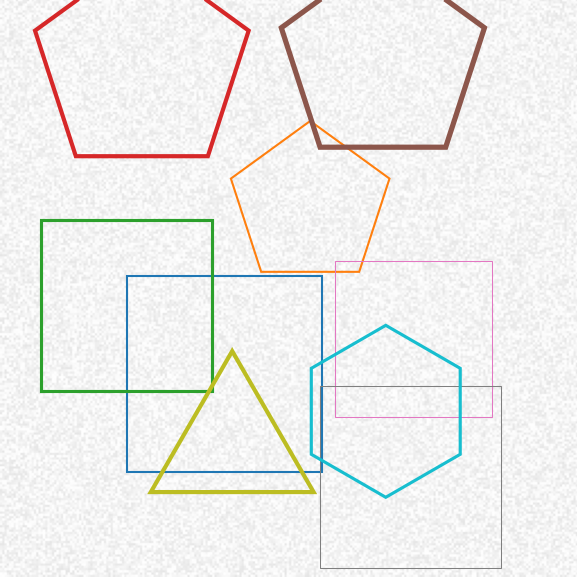[{"shape": "square", "thickness": 1, "radius": 0.85, "center": [0.388, 0.351]}, {"shape": "pentagon", "thickness": 1, "radius": 0.72, "center": [0.537, 0.645]}, {"shape": "square", "thickness": 1.5, "radius": 0.74, "center": [0.219, 0.47]}, {"shape": "pentagon", "thickness": 2, "radius": 0.97, "center": [0.246, 0.886]}, {"shape": "pentagon", "thickness": 2.5, "radius": 0.92, "center": [0.663, 0.894]}, {"shape": "square", "thickness": 0.5, "radius": 0.68, "center": [0.716, 0.412]}, {"shape": "square", "thickness": 0.5, "radius": 0.79, "center": [0.711, 0.173]}, {"shape": "triangle", "thickness": 2, "radius": 0.81, "center": [0.402, 0.228]}, {"shape": "hexagon", "thickness": 1.5, "radius": 0.74, "center": [0.668, 0.287]}]